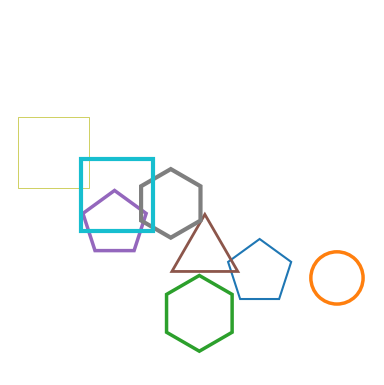[{"shape": "pentagon", "thickness": 1.5, "radius": 0.43, "center": [0.674, 0.293]}, {"shape": "circle", "thickness": 2.5, "radius": 0.34, "center": [0.875, 0.278]}, {"shape": "hexagon", "thickness": 2.5, "radius": 0.49, "center": [0.518, 0.186]}, {"shape": "pentagon", "thickness": 2.5, "radius": 0.43, "center": [0.298, 0.419]}, {"shape": "triangle", "thickness": 2, "radius": 0.49, "center": [0.532, 0.344]}, {"shape": "hexagon", "thickness": 3, "radius": 0.45, "center": [0.444, 0.472]}, {"shape": "square", "thickness": 0.5, "radius": 0.46, "center": [0.14, 0.604]}, {"shape": "square", "thickness": 3, "radius": 0.47, "center": [0.304, 0.493]}]